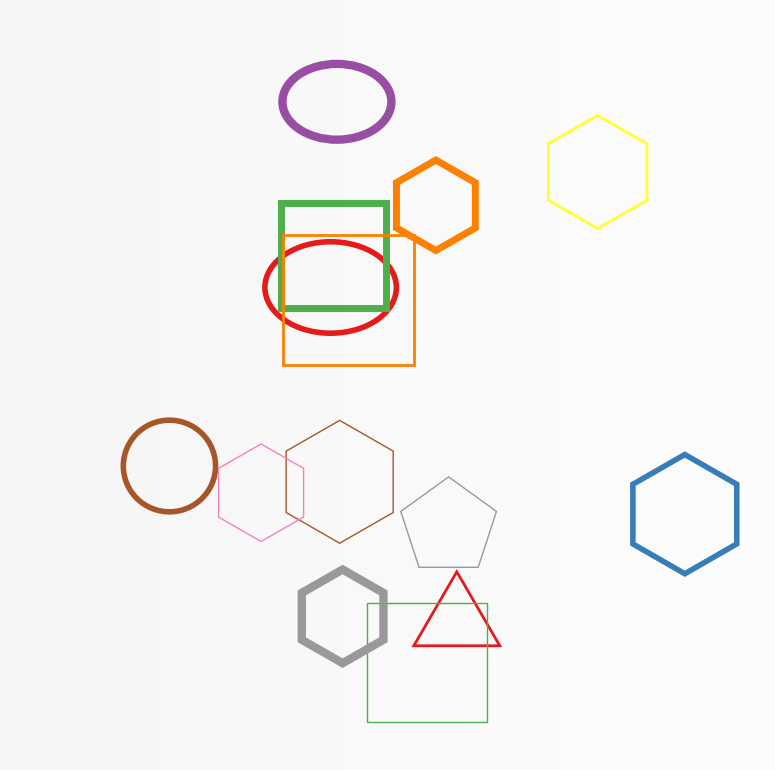[{"shape": "oval", "thickness": 2, "radius": 0.42, "center": [0.427, 0.627]}, {"shape": "triangle", "thickness": 1, "radius": 0.32, "center": [0.589, 0.193]}, {"shape": "hexagon", "thickness": 2, "radius": 0.39, "center": [0.884, 0.332]}, {"shape": "square", "thickness": 0.5, "radius": 0.39, "center": [0.551, 0.14]}, {"shape": "square", "thickness": 2.5, "radius": 0.34, "center": [0.43, 0.668]}, {"shape": "oval", "thickness": 3, "radius": 0.35, "center": [0.435, 0.868]}, {"shape": "square", "thickness": 1, "radius": 0.42, "center": [0.45, 0.611]}, {"shape": "hexagon", "thickness": 2.5, "radius": 0.29, "center": [0.562, 0.733]}, {"shape": "hexagon", "thickness": 1, "radius": 0.37, "center": [0.771, 0.777]}, {"shape": "circle", "thickness": 2, "radius": 0.3, "center": [0.219, 0.395]}, {"shape": "hexagon", "thickness": 0.5, "radius": 0.4, "center": [0.438, 0.374]}, {"shape": "hexagon", "thickness": 0.5, "radius": 0.32, "center": [0.337, 0.36]}, {"shape": "pentagon", "thickness": 0.5, "radius": 0.32, "center": [0.579, 0.316]}, {"shape": "hexagon", "thickness": 3, "radius": 0.3, "center": [0.442, 0.2]}]